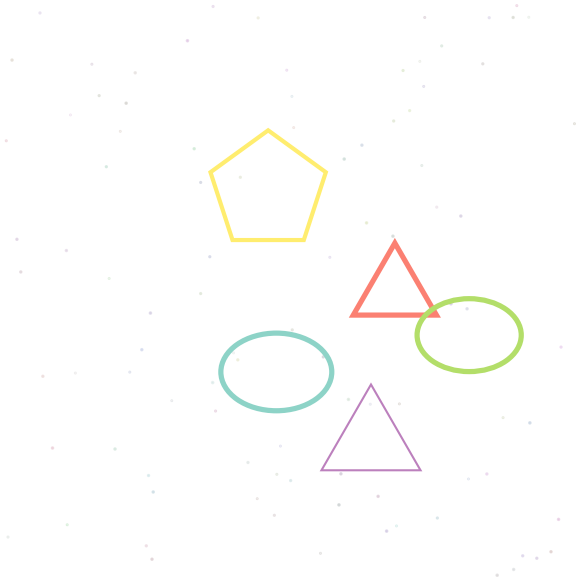[{"shape": "oval", "thickness": 2.5, "radius": 0.48, "center": [0.478, 0.355]}, {"shape": "triangle", "thickness": 2.5, "radius": 0.42, "center": [0.684, 0.495]}, {"shape": "oval", "thickness": 2.5, "radius": 0.45, "center": [0.812, 0.419]}, {"shape": "triangle", "thickness": 1, "radius": 0.5, "center": [0.642, 0.234]}, {"shape": "pentagon", "thickness": 2, "radius": 0.53, "center": [0.464, 0.668]}]